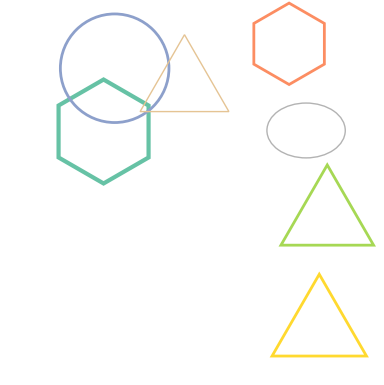[{"shape": "hexagon", "thickness": 3, "radius": 0.67, "center": [0.269, 0.658]}, {"shape": "hexagon", "thickness": 2, "radius": 0.53, "center": [0.751, 0.886]}, {"shape": "circle", "thickness": 2, "radius": 0.71, "center": [0.298, 0.823]}, {"shape": "triangle", "thickness": 2, "radius": 0.69, "center": [0.85, 0.433]}, {"shape": "triangle", "thickness": 2, "radius": 0.71, "center": [0.829, 0.146]}, {"shape": "triangle", "thickness": 1, "radius": 0.67, "center": [0.479, 0.777]}, {"shape": "oval", "thickness": 1, "radius": 0.51, "center": [0.795, 0.661]}]